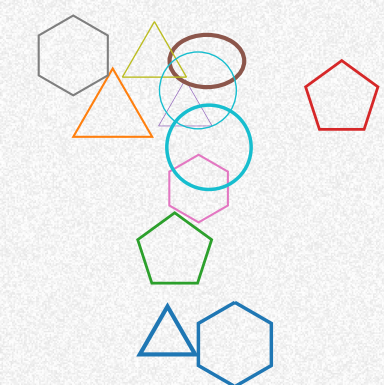[{"shape": "triangle", "thickness": 3, "radius": 0.42, "center": [0.435, 0.121]}, {"shape": "hexagon", "thickness": 2.5, "radius": 0.55, "center": [0.61, 0.105]}, {"shape": "triangle", "thickness": 1.5, "radius": 0.59, "center": [0.293, 0.704]}, {"shape": "pentagon", "thickness": 2, "radius": 0.5, "center": [0.454, 0.346]}, {"shape": "pentagon", "thickness": 2, "radius": 0.49, "center": [0.888, 0.744]}, {"shape": "triangle", "thickness": 0.5, "radius": 0.4, "center": [0.481, 0.713]}, {"shape": "oval", "thickness": 3, "radius": 0.48, "center": [0.537, 0.842]}, {"shape": "hexagon", "thickness": 1.5, "radius": 0.44, "center": [0.516, 0.51]}, {"shape": "hexagon", "thickness": 1.5, "radius": 0.52, "center": [0.19, 0.856]}, {"shape": "triangle", "thickness": 1, "radius": 0.48, "center": [0.401, 0.848]}, {"shape": "circle", "thickness": 1, "radius": 0.5, "center": [0.514, 0.765]}, {"shape": "circle", "thickness": 2.5, "radius": 0.55, "center": [0.543, 0.617]}]